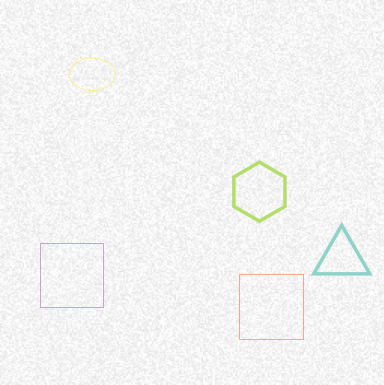[{"shape": "triangle", "thickness": 2.5, "radius": 0.42, "center": [0.888, 0.331]}, {"shape": "square", "thickness": 0.5, "radius": 0.42, "center": [0.704, 0.203]}, {"shape": "hexagon", "thickness": 2.5, "radius": 0.38, "center": [0.674, 0.502]}, {"shape": "square", "thickness": 0.5, "radius": 0.41, "center": [0.186, 0.286]}, {"shape": "oval", "thickness": 0.5, "radius": 0.3, "center": [0.24, 0.807]}]